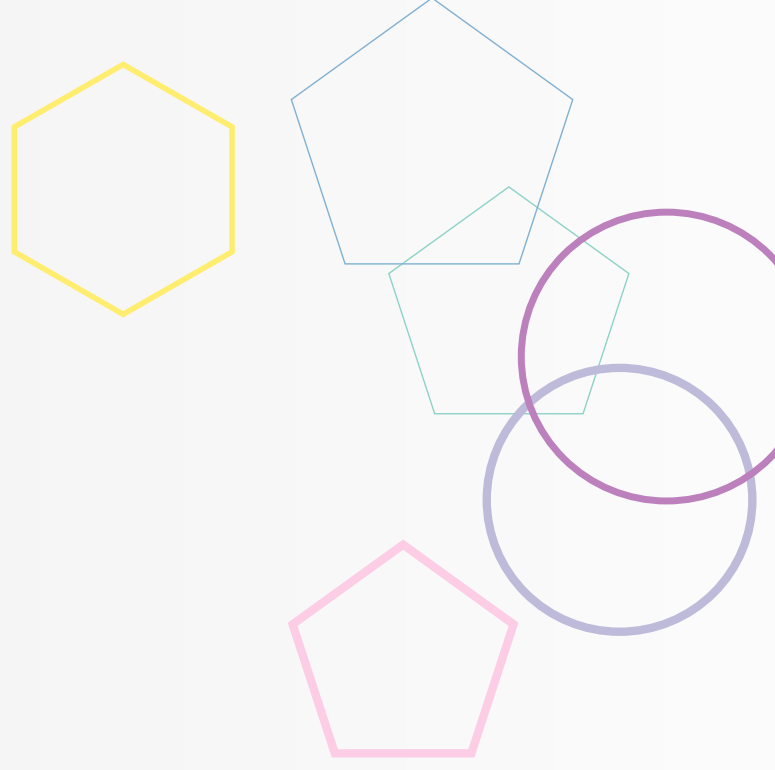[{"shape": "pentagon", "thickness": 0.5, "radius": 0.81, "center": [0.657, 0.594]}, {"shape": "circle", "thickness": 3, "radius": 0.86, "center": [0.799, 0.351]}, {"shape": "pentagon", "thickness": 0.5, "radius": 0.95, "center": [0.557, 0.812]}, {"shape": "pentagon", "thickness": 3, "radius": 0.75, "center": [0.52, 0.143]}, {"shape": "circle", "thickness": 2.5, "radius": 0.94, "center": [0.86, 0.537]}, {"shape": "hexagon", "thickness": 2, "radius": 0.81, "center": [0.159, 0.754]}]